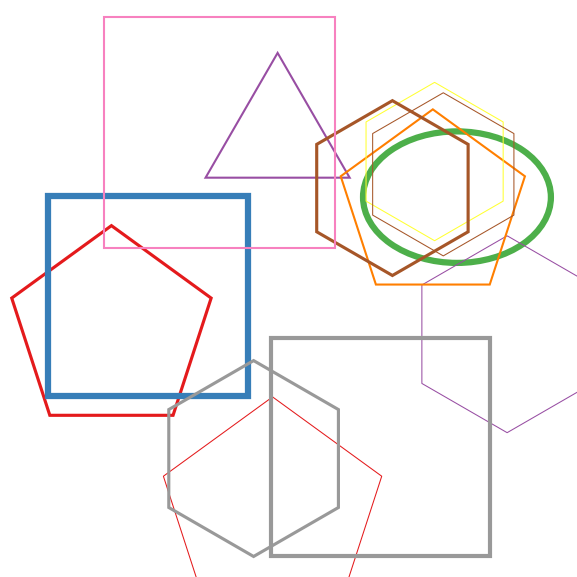[{"shape": "pentagon", "thickness": 1.5, "radius": 0.91, "center": [0.193, 0.427]}, {"shape": "pentagon", "thickness": 0.5, "radius": 0.99, "center": [0.472, 0.113]}, {"shape": "square", "thickness": 3, "radius": 0.86, "center": [0.256, 0.487]}, {"shape": "oval", "thickness": 3, "radius": 0.81, "center": [0.791, 0.658]}, {"shape": "triangle", "thickness": 1, "radius": 0.72, "center": [0.481, 0.763]}, {"shape": "hexagon", "thickness": 0.5, "radius": 0.85, "center": [0.878, 0.42]}, {"shape": "pentagon", "thickness": 1, "radius": 0.84, "center": [0.749, 0.642]}, {"shape": "hexagon", "thickness": 0.5, "radius": 0.69, "center": [0.753, 0.719]}, {"shape": "hexagon", "thickness": 0.5, "radius": 0.71, "center": [0.768, 0.697]}, {"shape": "hexagon", "thickness": 1.5, "radius": 0.76, "center": [0.68, 0.673]}, {"shape": "square", "thickness": 1, "radius": 1.0, "center": [0.38, 0.77]}, {"shape": "hexagon", "thickness": 1.5, "radius": 0.85, "center": [0.439, 0.205]}, {"shape": "square", "thickness": 2, "radius": 0.95, "center": [0.659, 0.225]}]